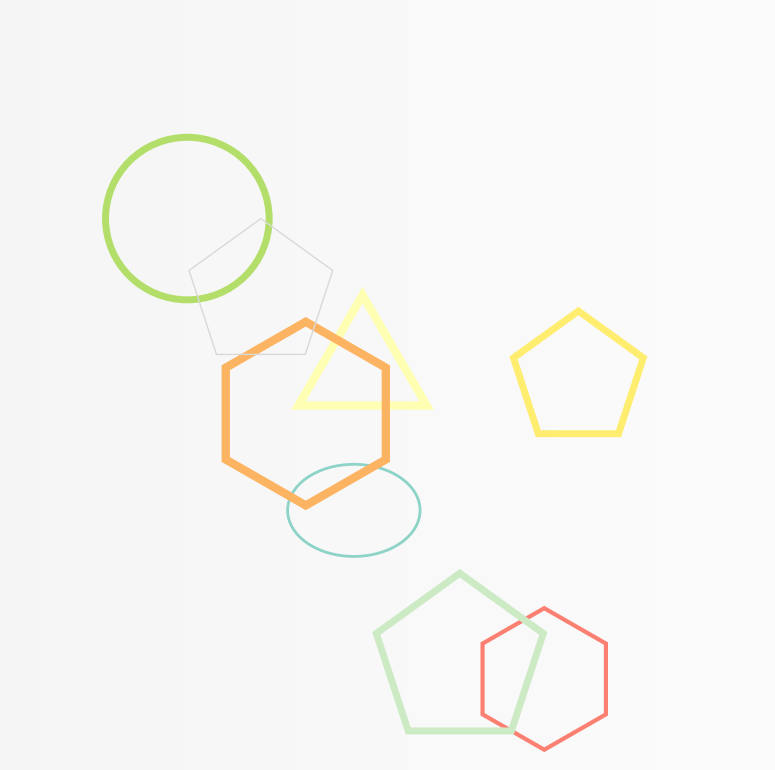[{"shape": "oval", "thickness": 1, "radius": 0.43, "center": [0.457, 0.337]}, {"shape": "triangle", "thickness": 3, "radius": 0.48, "center": [0.468, 0.521]}, {"shape": "hexagon", "thickness": 1.5, "radius": 0.46, "center": [0.702, 0.118]}, {"shape": "hexagon", "thickness": 3, "radius": 0.6, "center": [0.395, 0.463]}, {"shape": "circle", "thickness": 2.5, "radius": 0.53, "center": [0.242, 0.716]}, {"shape": "pentagon", "thickness": 0.5, "radius": 0.49, "center": [0.337, 0.619]}, {"shape": "pentagon", "thickness": 2.5, "radius": 0.57, "center": [0.593, 0.142]}, {"shape": "pentagon", "thickness": 2.5, "radius": 0.44, "center": [0.746, 0.508]}]